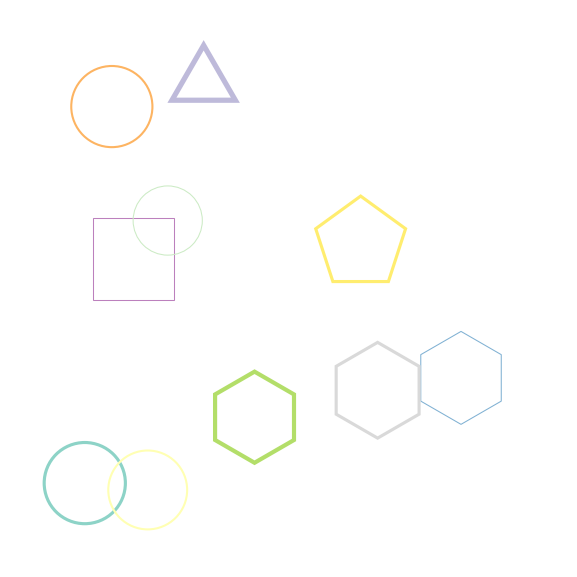[{"shape": "circle", "thickness": 1.5, "radius": 0.35, "center": [0.147, 0.163]}, {"shape": "circle", "thickness": 1, "radius": 0.34, "center": [0.256, 0.151]}, {"shape": "triangle", "thickness": 2.5, "radius": 0.32, "center": [0.353, 0.857]}, {"shape": "hexagon", "thickness": 0.5, "radius": 0.4, "center": [0.798, 0.345]}, {"shape": "circle", "thickness": 1, "radius": 0.35, "center": [0.194, 0.815]}, {"shape": "hexagon", "thickness": 2, "radius": 0.39, "center": [0.441, 0.277]}, {"shape": "hexagon", "thickness": 1.5, "radius": 0.41, "center": [0.654, 0.323]}, {"shape": "square", "thickness": 0.5, "radius": 0.35, "center": [0.231, 0.55]}, {"shape": "circle", "thickness": 0.5, "radius": 0.3, "center": [0.29, 0.617]}, {"shape": "pentagon", "thickness": 1.5, "radius": 0.41, "center": [0.624, 0.578]}]